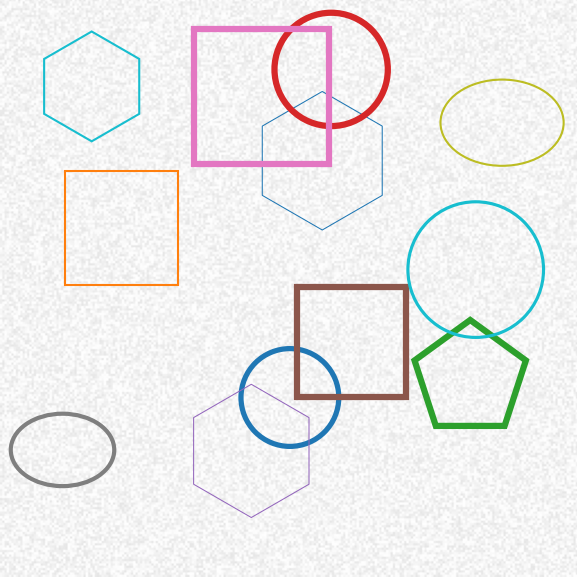[{"shape": "circle", "thickness": 2.5, "radius": 0.42, "center": [0.502, 0.311]}, {"shape": "hexagon", "thickness": 0.5, "radius": 0.6, "center": [0.558, 0.721]}, {"shape": "square", "thickness": 1, "radius": 0.49, "center": [0.211, 0.605]}, {"shape": "pentagon", "thickness": 3, "radius": 0.51, "center": [0.814, 0.344]}, {"shape": "circle", "thickness": 3, "radius": 0.49, "center": [0.573, 0.879]}, {"shape": "hexagon", "thickness": 0.5, "radius": 0.58, "center": [0.435, 0.218]}, {"shape": "square", "thickness": 3, "radius": 0.47, "center": [0.609, 0.407]}, {"shape": "square", "thickness": 3, "radius": 0.58, "center": [0.453, 0.832]}, {"shape": "oval", "thickness": 2, "radius": 0.45, "center": [0.108, 0.22]}, {"shape": "oval", "thickness": 1, "radius": 0.53, "center": [0.869, 0.787]}, {"shape": "circle", "thickness": 1.5, "radius": 0.59, "center": [0.824, 0.532]}, {"shape": "hexagon", "thickness": 1, "radius": 0.48, "center": [0.159, 0.85]}]